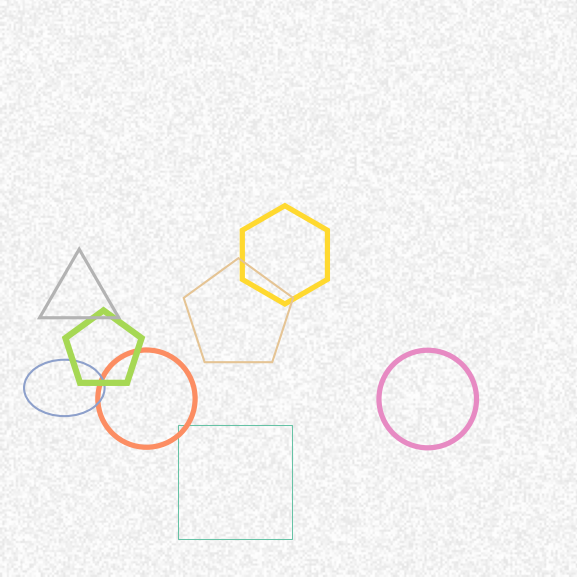[{"shape": "square", "thickness": 0.5, "radius": 0.49, "center": [0.407, 0.165]}, {"shape": "circle", "thickness": 2.5, "radius": 0.42, "center": [0.254, 0.309]}, {"shape": "oval", "thickness": 1, "radius": 0.35, "center": [0.111, 0.327]}, {"shape": "circle", "thickness": 2.5, "radius": 0.42, "center": [0.741, 0.308]}, {"shape": "pentagon", "thickness": 3, "radius": 0.35, "center": [0.179, 0.392]}, {"shape": "hexagon", "thickness": 2.5, "radius": 0.43, "center": [0.493, 0.558]}, {"shape": "pentagon", "thickness": 1, "radius": 0.5, "center": [0.413, 0.453]}, {"shape": "triangle", "thickness": 1.5, "radius": 0.4, "center": [0.137, 0.488]}]